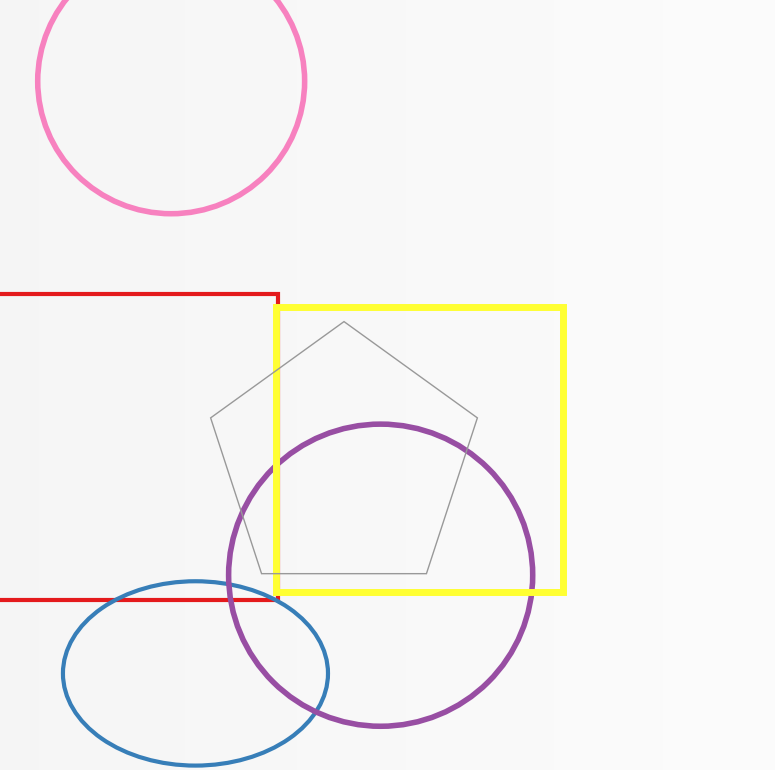[{"shape": "square", "thickness": 1.5, "radius": 0.99, "center": [0.161, 0.419]}, {"shape": "oval", "thickness": 1.5, "radius": 0.85, "center": [0.252, 0.125]}, {"shape": "circle", "thickness": 2, "radius": 0.98, "center": [0.491, 0.253]}, {"shape": "square", "thickness": 2.5, "radius": 0.93, "center": [0.542, 0.416]}, {"shape": "circle", "thickness": 2, "radius": 0.86, "center": [0.221, 0.895]}, {"shape": "pentagon", "thickness": 0.5, "radius": 0.9, "center": [0.444, 0.401]}]